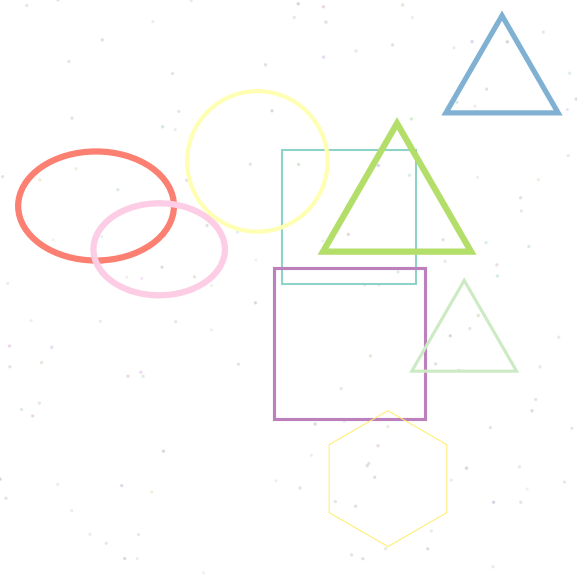[{"shape": "square", "thickness": 1, "radius": 0.58, "center": [0.604, 0.624]}, {"shape": "circle", "thickness": 2, "radius": 0.61, "center": [0.446, 0.72]}, {"shape": "oval", "thickness": 3, "radius": 0.67, "center": [0.166, 0.642]}, {"shape": "triangle", "thickness": 2.5, "radius": 0.56, "center": [0.869, 0.86]}, {"shape": "triangle", "thickness": 3, "radius": 0.74, "center": [0.688, 0.637]}, {"shape": "oval", "thickness": 3, "radius": 0.57, "center": [0.276, 0.567]}, {"shape": "square", "thickness": 1.5, "radius": 0.65, "center": [0.605, 0.404]}, {"shape": "triangle", "thickness": 1.5, "radius": 0.52, "center": [0.804, 0.409]}, {"shape": "hexagon", "thickness": 0.5, "radius": 0.59, "center": [0.672, 0.17]}]